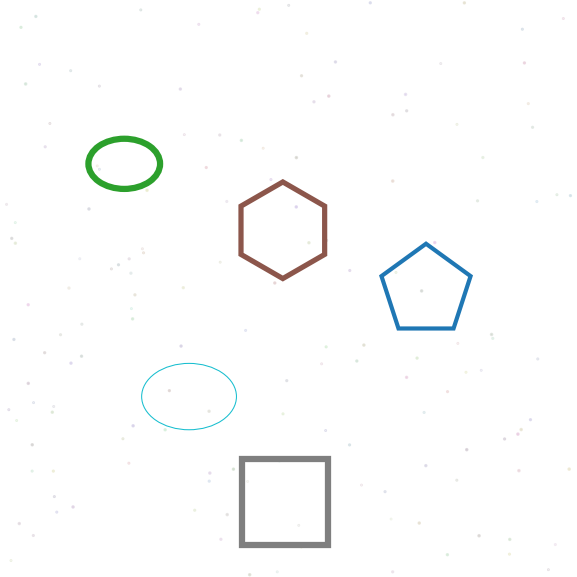[{"shape": "pentagon", "thickness": 2, "radius": 0.41, "center": [0.738, 0.496]}, {"shape": "oval", "thickness": 3, "radius": 0.31, "center": [0.215, 0.715]}, {"shape": "hexagon", "thickness": 2.5, "radius": 0.42, "center": [0.49, 0.6]}, {"shape": "square", "thickness": 3, "radius": 0.37, "center": [0.493, 0.13]}, {"shape": "oval", "thickness": 0.5, "radius": 0.41, "center": [0.327, 0.312]}]